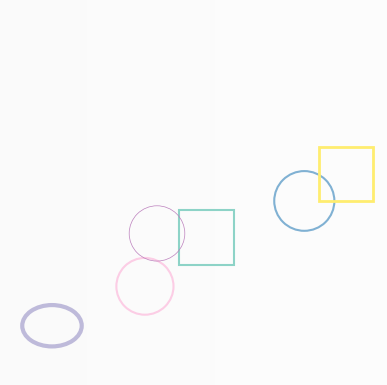[{"shape": "square", "thickness": 1.5, "radius": 0.36, "center": [0.533, 0.383]}, {"shape": "oval", "thickness": 3, "radius": 0.38, "center": [0.134, 0.154]}, {"shape": "circle", "thickness": 1.5, "radius": 0.39, "center": [0.785, 0.478]}, {"shape": "circle", "thickness": 1.5, "radius": 0.37, "center": [0.374, 0.256]}, {"shape": "circle", "thickness": 0.5, "radius": 0.36, "center": [0.405, 0.394]}, {"shape": "square", "thickness": 2, "radius": 0.35, "center": [0.894, 0.548]}]